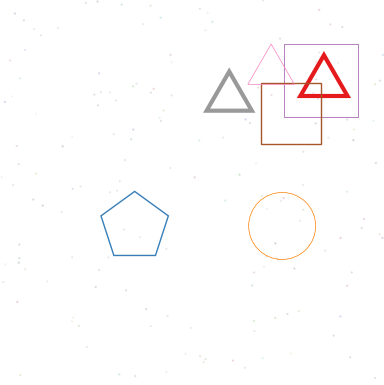[{"shape": "triangle", "thickness": 3, "radius": 0.35, "center": [0.841, 0.786]}, {"shape": "pentagon", "thickness": 1, "radius": 0.46, "center": [0.35, 0.411]}, {"shape": "square", "thickness": 0.5, "radius": 0.48, "center": [0.834, 0.791]}, {"shape": "circle", "thickness": 0.5, "radius": 0.44, "center": [0.733, 0.413]}, {"shape": "square", "thickness": 1, "radius": 0.39, "center": [0.756, 0.706]}, {"shape": "triangle", "thickness": 0.5, "radius": 0.35, "center": [0.704, 0.816]}, {"shape": "triangle", "thickness": 3, "radius": 0.34, "center": [0.595, 0.746]}]